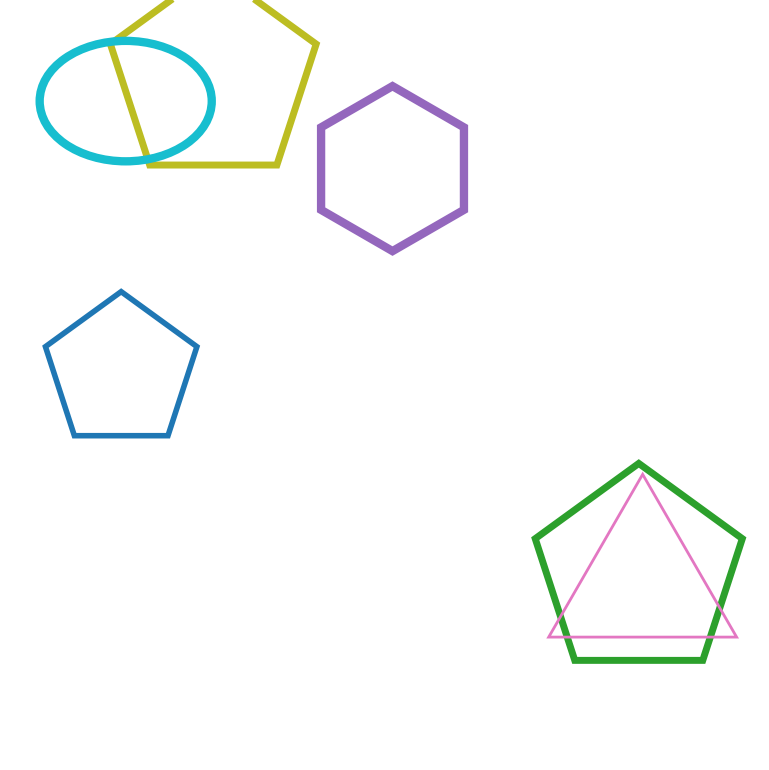[{"shape": "pentagon", "thickness": 2, "radius": 0.52, "center": [0.157, 0.518]}, {"shape": "pentagon", "thickness": 2.5, "radius": 0.71, "center": [0.83, 0.257]}, {"shape": "hexagon", "thickness": 3, "radius": 0.54, "center": [0.51, 0.781]}, {"shape": "triangle", "thickness": 1, "radius": 0.7, "center": [0.835, 0.243]}, {"shape": "pentagon", "thickness": 2.5, "radius": 0.7, "center": [0.277, 0.899]}, {"shape": "oval", "thickness": 3, "radius": 0.56, "center": [0.163, 0.869]}]